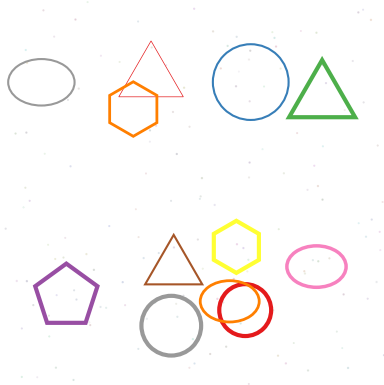[{"shape": "circle", "thickness": 3, "radius": 0.34, "center": [0.637, 0.195]}, {"shape": "triangle", "thickness": 0.5, "radius": 0.48, "center": [0.392, 0.797]}, {"shape": "circle", "thickness": 1.5, "radius": 0.49, "center": [0.651, 0.787]}, {"shape": "triangle", "thickness": 3, "radius": 0.49, "center": [0.837, 0.745]}, {"shape": "pentagon", "thickness": 3, "radius": 0.43, "center": [0.172, 0.23]}, {"shape": "hexagon", "thickness": 2, "radius": 0.35, "center": [0.346, 0.717]}, {"shape": "oval", "thickness": 2, "radius": 0.38, "center": [0.597, 0.217]}, {"shape": "hexagon", "thickness": 3, "radius": 0.34, "center": [0.614, 0.359]}, {"shape": "triangle", "thickness": 1.5, "radius": 0.43, "center": [0.451, 0.304]}, {"shape": "oval", "thickness": 2.5, "radius": 0.38, "center": [0.822, 0.308]}, {"shape": "circle", "thickness": 3, "radius": 0.39, "center": [0.445, 0.154]}, {"shape": "oval", "thickness": 1.5, "radius": 0.43, "center": [0.107, 0.786]}]